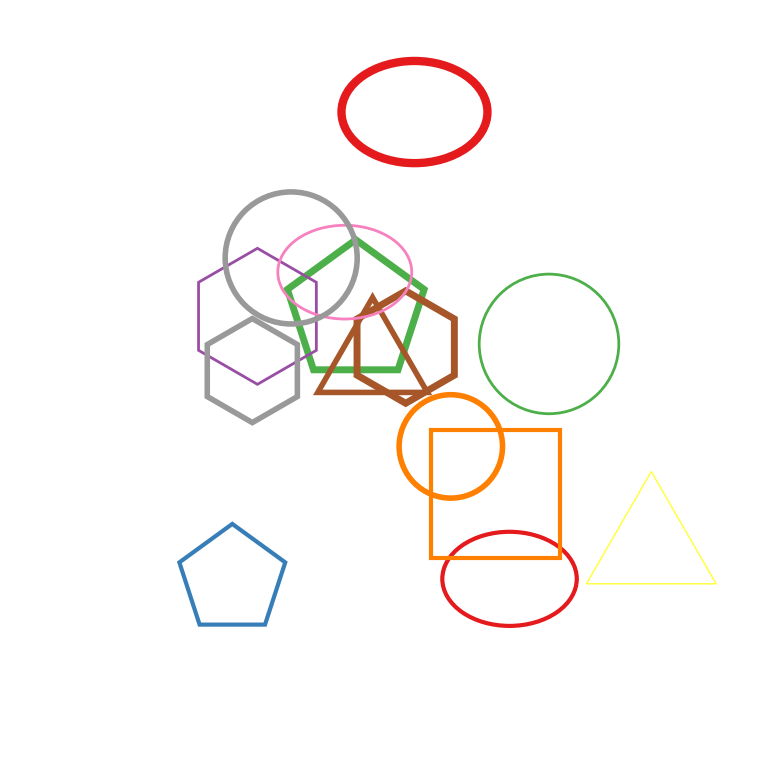[{"shape": "oval", "thickness": 1.5, "radius": 0.44, "center": [0.662, 0.248]}, {"shape": "oval", "thickness": 3, "radius": 0.47, "center": [0.538, 0.854]}, {"shape": "pentagon", "thickness": 1.5, "radius": 0.36, "center": [0.302, 0.247]}, {"shape": "pentagon", "thickness": 2.5, "radius": 0.47, "center": [0.462, 0.595]}, {"shape": "circle", "thickness": 1, "radius": 0.45, "center": [0.713, 0.553]}, {"shape": "hexagon", "thickness": 1, "radius": 0.44, "center": [0.334, 0.589]}, {"shape": "square", "thickness": 1.5, "radius": 0.42, "center": [0.644, 0.358]}, {"shape": "circle", "thickness": 2, "radius": 0.34, "center": [0.585, 0.42]}, {"shape": "triangle", "thickness": 0.5, "radius": 0.49, "center": [0.846, 0.29]}, {"shape": "hexagon", "thickness": 2.5, "radius": 0.36, "center": [0.527, 0.549]}, {"shape": "triangle", "thickness": 2, "radius": 0.41, "center": [0.484, 0.531]}, {"shape": "oval", "thickness": 1, "radius": 0.43, "center": [0.448, 0.647]}, {"shape": "hexagon", "thickness": 2, "radius": 0.34, "center": [0.328, 0.519]}, {"shape": "circle", "thickness": 2, "radius": 0.43, "center": [0.378, 0.665]}]